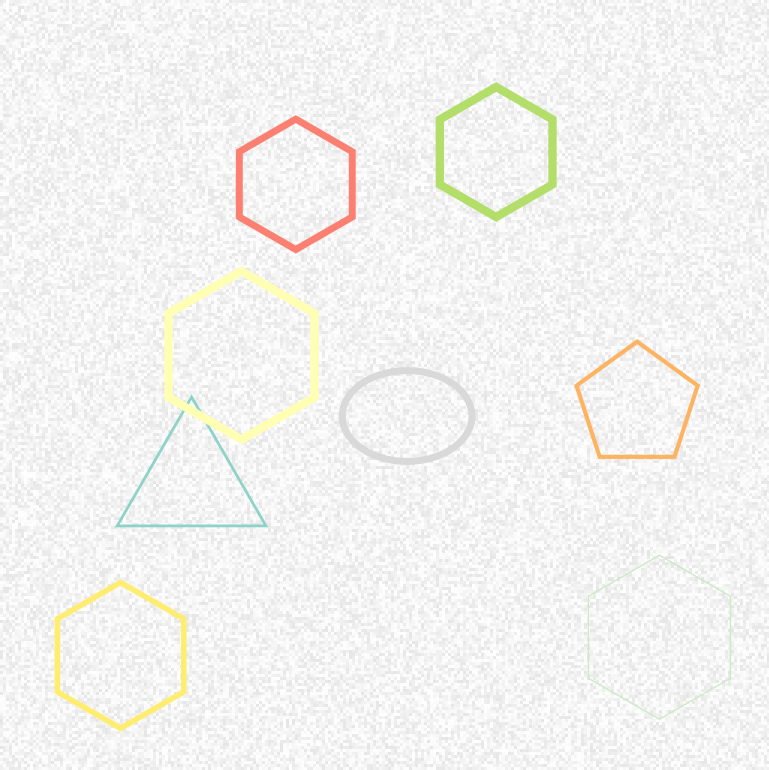[{"shape": "triangle", "thickness": 1, "radius": 0.56, "center": [0.249, 0.373]}, {"shape": "hexagon", "thickness": 3, "radius": 0.55, "center": [0.314, 0.539]}, {"shape": "hexagon", "thickness": 2.5, "radius": 0.42, "center": [0.384, 0.761]}, {"shape": "pentagon", "thickness": 1.5, "radius": 0.41, "center": [0.827, 0.474]}, {"shape": "hexagon", "thickness": 3, "radius": 0.42, "center": [0.644, 0.803]}, {"shape": "oval", "thickness": 2.5, "radius": 0.42, "center": [0.529, 0.46]}, {"shape": "hexagon", "thickness": 0.5, "radius": 0.53, "center": [0.856, 0.172]}, {"shape": "hexagon", "thickness": 2, "radius": 0.47, "center": [0.157, 0.149]}]